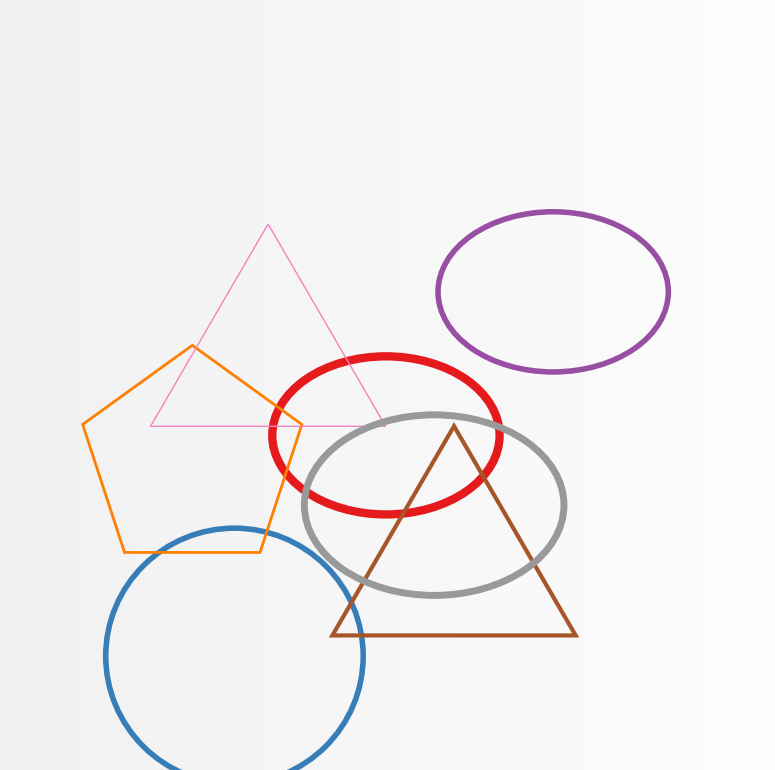[{"shape": "oval", "thickness": 3, "radius": 0.73, "center": [0.498, 0.435]}, {"shape": "circle", "thickness": 2, "radius": 0.83, "center": [0.303, 0.148]}, {"shape": "oval", "thickness": 2, "radius": 0.74, "center": [0.714, 0.621]}, {"shape": "pentagon", "thickness": 1, "radius": 0.74, "center": [0.248, 0.403]}, {"shape": "triangle", "thickness": 1.5, "radius": 0.91, "center": [0.586, 0.265]}, {"shape": "triangle", "thickness": 0.5, "radius": 0.88, "center": [0.346, 0.534]}, {"shape": "oval", "thickness": 2.5, "radius": 0.84, "center": [0.56, 0.344]}]